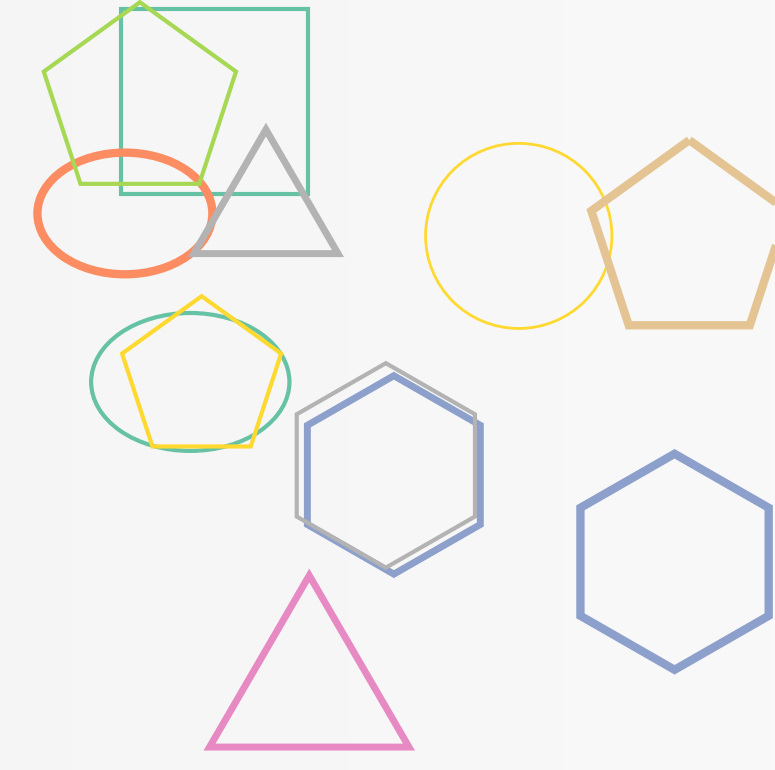[{"shape": "oval", "thickness": 1.5, "radius": 0.64, "center": [0.246, 0.504]}, {"shape": "square", "thickness": 1.5, "radius": 0.6, "center": [0.277, 0.868]}, {"shape": "oval", "thickness": 3, "radius": 0.56, "center": [0.161, 0.723]}, {"shape": "hexagon", "thickness": 2.5, "radius": 0.64, "center": [0.508, 0.383]}, {"shape": "hexagon", "thickness": 3, "radius": 0.7, "center": [0.87, 0.27]}, {"shape": "triangle", "thickness": 2.5, "radius": 0.74, "center": [0.399, 0.104]}, {"shape": "pentagon", "thickness": 1.5, "radius": 0.65, "center": [0.181, 0.867]}, {"shape": "pentagon", "thickness": 1.5, "radius": 0.54, "center": [0.26, 0.507]}, {"shape": "circle", "thickness": 1, "radius": 0.6, "center": [0.669, 0.694]}, {"shape": "pentagon", "thickness": 3, "radius": 0.66, "center": [0.889, 0.685]}, {"shape": "triangle", "thickness": 2.5, "radius": 0.54, "center": [0.343, 0.724]}, {"shape": "hexagon", "thickness": 1.5, "radius": 0.66, "center": [0.498, 0.396]}]